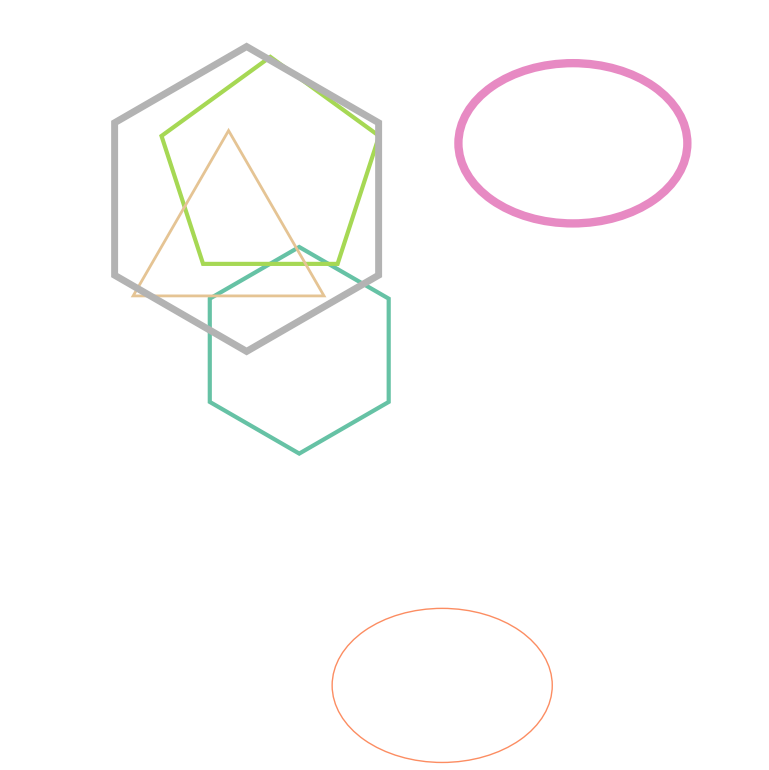[{"shape": "hexagon", "thickness": 1.5, "radius": 0.67, "center": [0.389, 0.545]}, {"shape": "oval", "thickness": 0.5, "radius": 0.71, "center": [0.574, 0.11]}, {"shape": "oval", "thickness": 3, "radius": 0.74, "center": [0.744, 0.814]}, {"shape": "pentagon", "thickness": 1.5, "radius": 0.74, "center": [0.351, 0.778]}, {"shape": "triangle", "thickness": 1, "radius": 0.72, "center": [0.297, 0.687]}, {"shape": "hexagon", "thickness": 2.5, "radius": 0.99, "center": [0.32, 0.742]}]